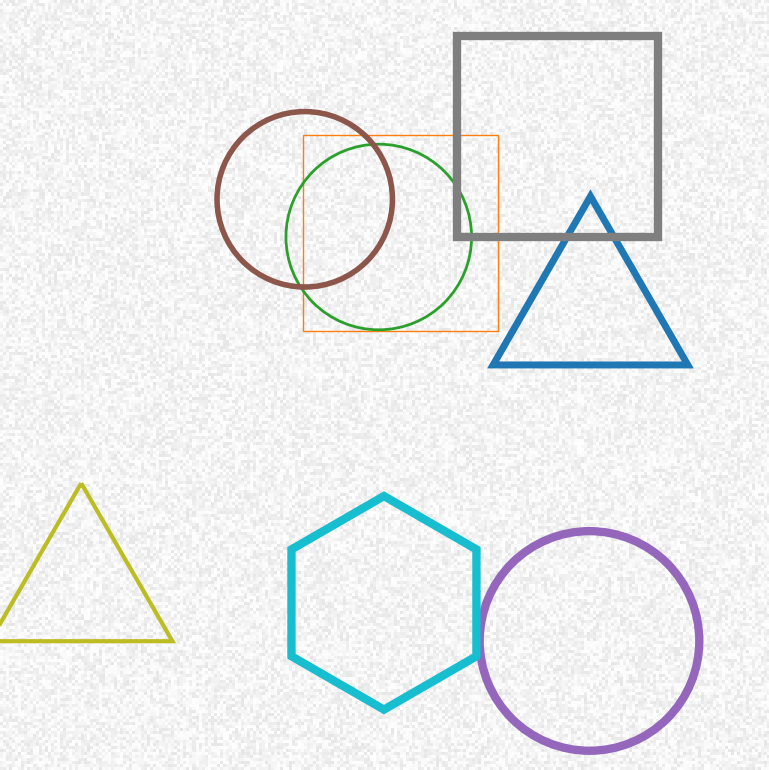[{"shape": "triangle", "thickness": 2.5, "radius": 0.73, "center": [0.767, 0.599]}, {"shape": "square", "thickness": 0.5, "radius": 0.64, "center": [0.52, 0.698]}, {"shape": "circle", "thickness": 1, "radius": 0.6, "center": [0.492, 0.692]}, {"shape": "circle", "thickness": 3, "radius": 0.71, "center": [0.766, 0.168]}, {"shape": "circle", "thickness": 2, "radius": 0.57, "center": [0.396, 0.741]}, {"shape": "square", "thickness": 3, "radius": 0.65, "center": [0.724, 0.823]}, {"shape": "triangle", "thickness": 1.5, "radius": 0.68, "center": [0.105, 0.236]}, {"shape": "hexagon", "thickness": 3, "radius": 0.69, "center": [0.499, 0.217]}]